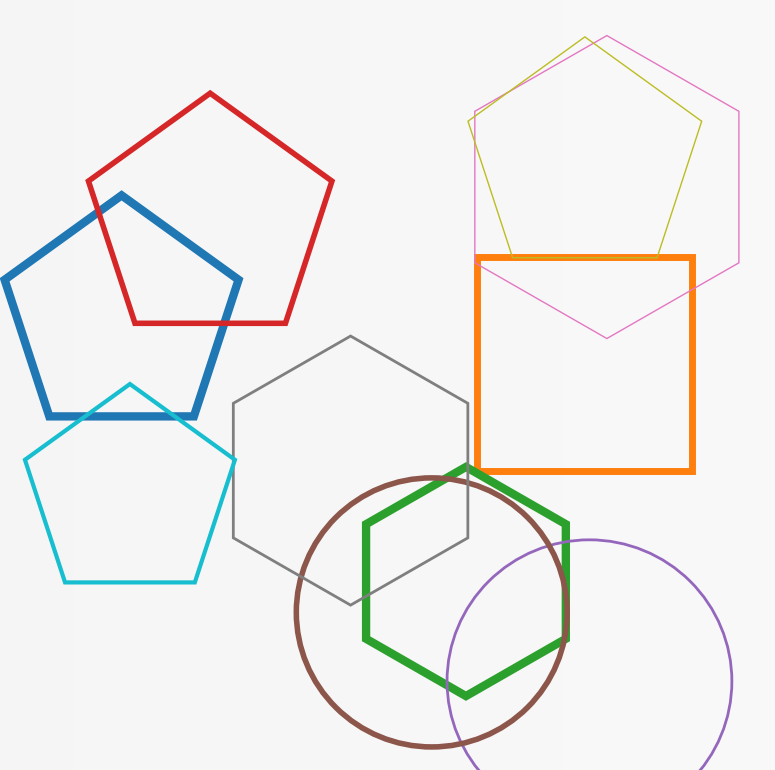[{"shape": "pentagon", "thickness": 3, "radius": 0.79, "center": [0.157, 0.588]}, {"shape": "square", "thickness": 2.5, "radius": 0.69, "center": [0.754, 0.527]}, {"shape": "hexagon", "thickness": 3, "radius": 0.74, "center": [0.601, 0.245]}, {"shape": "pentagon", "thickness": 2, "radius": 0.83, "center": [0.271, 0.714]}, {"shape": "circle", "thickness": 1, "radius": 0.92, "center": [0.761, 0.115]}, {"shape": "circle", "thickness": 2, "radius": 0.87, "center": [0.557, 0.205]}, {"shape": "hexagon", "thickness": 0.5, "radius": 0.98, "center": [0.783, 0.757]}, {"shape": "hexagon", "thickness": 1, "radius": 0.87, "center": [0.452, 0.389]}, {"shape": "pentagon", "thickness": 0.5, "radius": 0.79, "center": [0.755, 0.794]}, {"shape": "pentagon", "thickness": 1.5, "radius": 0.71, "center": [0.168, 0.359]}]